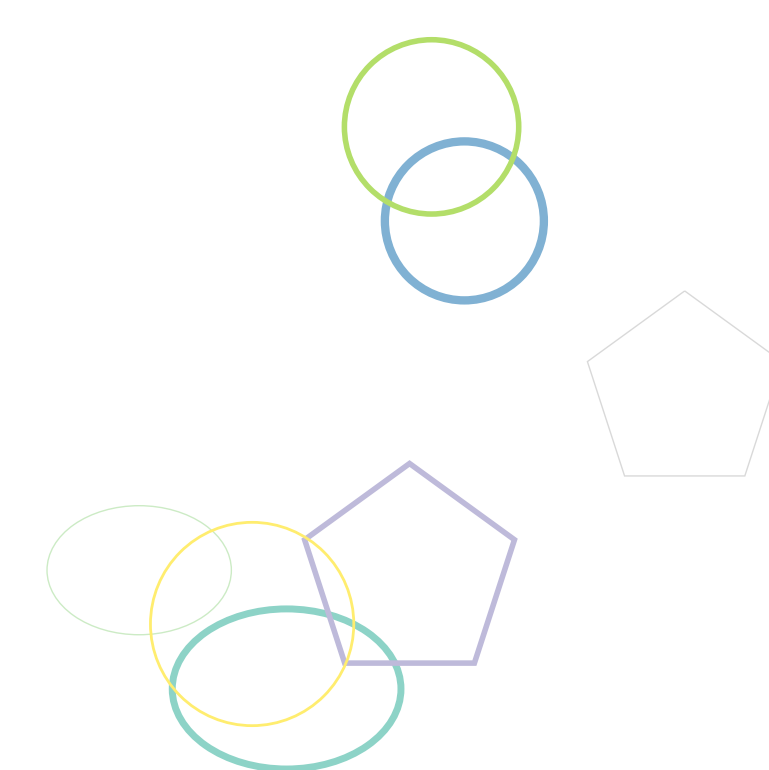[{"shape": "oval", "thickness": 2.5, "radius": 0.74, "center": [0.372, 0.105]}, {"shape": "pentagon", "thickness": 2, "radius": 0.72, "center": [0.532, 0.255]}, {"shape": "circle", "thickness": 3, "radius": 0.52, "center": [0.603, 0.713]}, {"shape": "circle", "thickness": 2, "radius": 0.57, "center": [0.56, 0.835]}, {"shape": "pentagon", "thickness": 0.5, "radius": 0.66, "center": [0.889, 0.489]}, {"shape": "oval", "thickness": 0.5, "radius": 0.6, "center": [0.181, 0.259]}, {"shape": "circle", "thickness": 1, "radius": 0.66, "center": [0.327, 0.19]}]